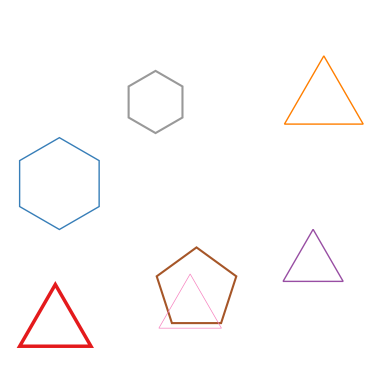[{"shape": "triangle", "thickness": 2.5, "radius": 0.53, "center": [0.144, 0.154]}, {"shape": "hexagon", "thickness": 1, "radius": 0.6, "center": [0.154, 0.523]}, {"shape": "triangle", "thickness": 1, "radius": 0.45, "center": [0.813, 0.314]}, {"shape": "triangle", "thickness": 1, "radius": 0.59, "center": [0.841, 0.737]}, {"shape": "pentagon", "thickness": 1.5, "radius": 0.54, "center": [0.51, 0.249]}, {"shape": "triangle", "thickness": 0.5, "radius": 0.47, "center": [0.494, 0.195]}, {"shape": "hexagon", "thickness": 1.5, "radius": 0.4, "center": [0.404, 0.735]}]